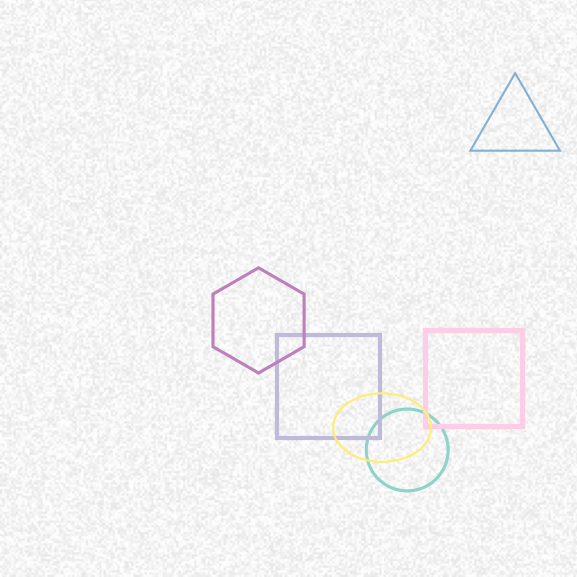[{"shape": "circle", "thickness": 1.5, "radius": 0.35, "center": [0.705, 0.22]}, {"shape": "square", "thickness": 2, "radius": 0.44, "center": [0.569, 0.33]}, {"shape": "triangle", "thickness": 1, "radius": 0.45, "center": [0.892, 0.783]}, {"shape": "square", "thickness": 2.5, "radius": 0.42, "center": [0.82, 0.345]}, {"shape": "hexagon", "thickness": 1.5, "radius": 0.46, "center": [0.448, 0.444]}, {"shape": "oval", "thickness": 1, "radius": 0.42, "center": [0.662, 0.259]}]